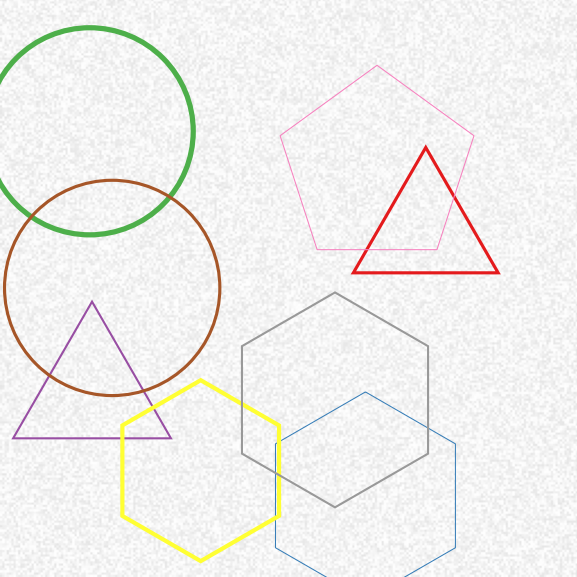[{"shape": "triangle", "thickness": 1.5, "radius": 0.72, "center": [0.737, 0.599]}, {"shape": "hexagon", "thickness": 0.5, "radius": 0.9, "center": [0.633, 0.141]}, {"shape": "circle", "thickness": 2.5, "radius": 0.9, "center": [0.155, 0.772]}, {"shape": "triangle", "thickness": 1, "radius": 0.79, "center": [0.159, 0.319]}, {"shape": "hexagon", "thickness": 2, "radius": 0.78, "center": [0.348, 0.184]}, {"shape": "circle", "thickness": 1.5, "radius": 0.93, "center": [0.194, 0.501]}, {"shape": "pentagon", "thickness": 0.5, "radius": 0.88, "center": [0.653, 0.71]}, {"shape": "hexagon", "thickness": 1, "radius": 0.93, "center": [0.58, 0.307]}]